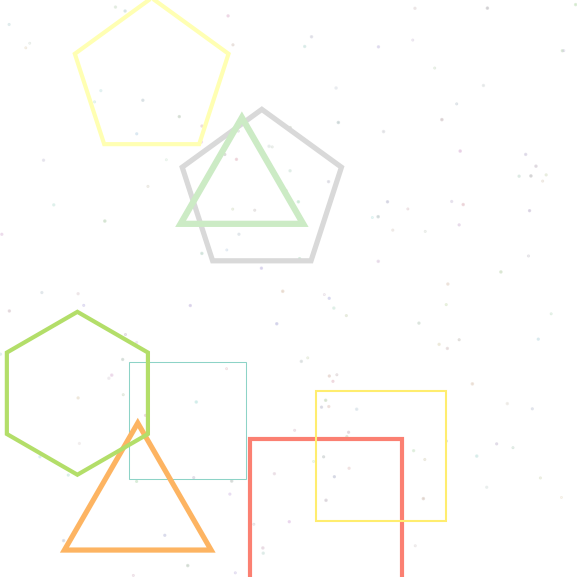[{"shape": "square", "thickness": 0.5, "radius": 0.51, "center": [0.324, 0.272]}, {"shape": "pentagon", "thickness": 2, "radius": 0.7, "center": [0.263, 0.863]}, {"shape": "square", "thickness": 2, "radius": 0.66, "center": [0.564, 0.108]}, {"shape": "triangle", "thickness": 2.5, "radius": 0.73, "center": [0.239, 0.12]}, {"shape": "hexagon", "thickness": 2, "radius": 0.71, "center": [0.134, 0.318]}, {"shape": "pentagon", "thickness": 2.5, "radius": 0.72, "center": [0.453, 0.665]}, {"shape": "triangle", "thickness": 3, "radius": 0.61, "center": [0.419, 0.673]}, {"shape": "square", "thickness": 1, "radius": 0.56, "center": [0.66, 0.21]}]